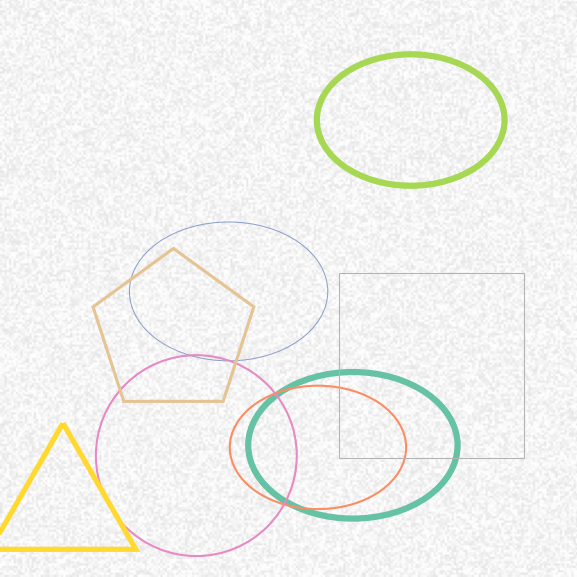[{"shape": "oval", "thickness": 3, "radius": 0.91, "center": [0.611, 0.228]}, {"shape": "oval", "thickness": 1, "radius": 0.76, "center": [0.551, 0.224]}, {"shape": "oval", "thickness": 0.5, "radius": 0.86, "center": [0.396, 0.495]}, {"shape": "circle", "thickness": 1, "radius": 0.87, "center": [0.34, 0.21]}, {"shape": "oval", "thickness": 3, "radius": 0.81, "center": [0.711, 0.791]}, {"shape": "triangle", "thickness": 2.5, "radius": 0.73, "center": [0.109, 0.121]}, {"shape": "pentagon", "thickness": 1.5, "radius": 0.73, "center": [0.3, 0.423]}, {"shape": "square", "thickness": 0.5, "radius": 0.8, "center": [0.748, 0.366]}]